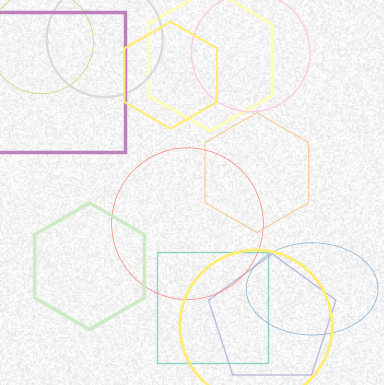[{"shape": "square", "thickness": 1, "radius": 0.72, "center": [0.551, 0.201]}, {"shape": "hexagon", "thickness": 2, "radius": 0.93, "center": [0.546, 0.845]}, {"shape": "pentagon", "thickness": 1, "radius": 0.87, "center": [0.707, 0.167]}, {"shape": "circle", "thickness": 0.5, "radius": 0.99, "center": [0.487, 0.419]}, {"shape": "oval", "thickness": 0.5, "radius": 0.86, "center": [0.811, 0.25]}, {"shape": "hexagon", "thickness": 0.5, "radius": 0.78, "center": [0.667, 0.552]}, {"shape": "circle", "thickness": 0.5, "radius": 0.68, "center": [0.107, 0.892]}, {"shape": "circle", "thickness": 1, "radius": 0.77, "center": [0.651, 0.864]}, {"shape": "circle", "thickness": 1.5, "radius": 0.75, "center": [0.272, 0.898]}, {"shape": "square", "thickness": 2.5, "radius": 0.9, "center": [0.144, 0.787]}, {"shape": "hexagon", "thickness": 2.5, "radius": 0.82, "center": [0.232, 0.309]}, {"shape": "circle", "thickness": 2, "radius": 0.99, "center": [0.665, 0.153]}, {"shape": "hexagon", "thickness": 1.5, "radius": 0.7, "center": [0.443, 0.805]}]